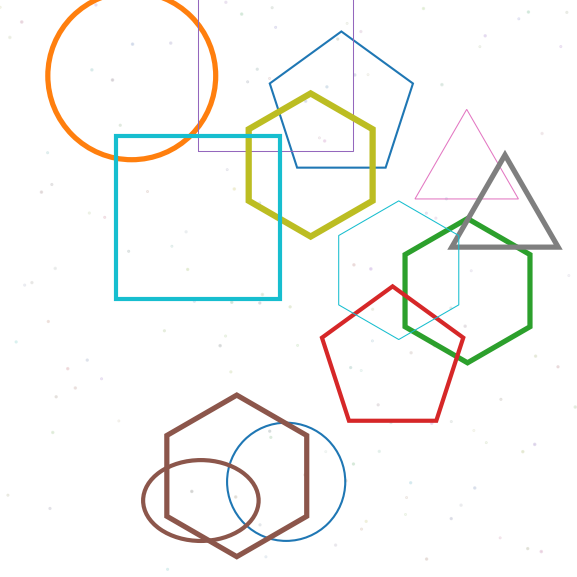[{"shape": "pentagon", "thickness": 1, "radius": 0.65, "center": [0.591, 0.814]}, {"shape": "circle", "thickness": 1, "radius": 0.51, "center": [0.496, 0.165]}, {"shape": "circle", "thickness": 2.5, "radius": 0.73, "center": [0.228, 0.868]}, {"shape": "hexagon", "thickness": 2.5, "radius": 0.62, "center": [0.81, 0.496]}, {"shape": "pentagon", "thickness": 2, "radius": 0.64, "center": [0.68, 0.375]}, {"shape": "square", "thickness": 0.5, "radius": 0.67, "center": [0.477, 0.872]}, {"shape": "oval", "thickness": 2, "radius": 0.5, "center": [0.348, 0.132]}, {"shape": "hexagon", "thickness": 2.5, "radius": 0.7, "center": [0.41, 0.175]}, {"shape": "triangle", "thickness": 0.5, "radius": 0.52, "center": [0.808, 0.706]}, {"shape": "triangle", "thickness": 2.5, "radius": 0.53, "center": [0.874, 0.624]}, {"shape": "hexagon", "thickness": 3, "radius": 0.62, "center": [0.538, 0.713]}, {"shape": "hexagon", "thickness": 0.5, "radius": 0.6, "center": [0.69, 0.531]}, {"shape": "square", "thickness": 2, "radius": 0.71, "center": [0.343, 0.622]}]